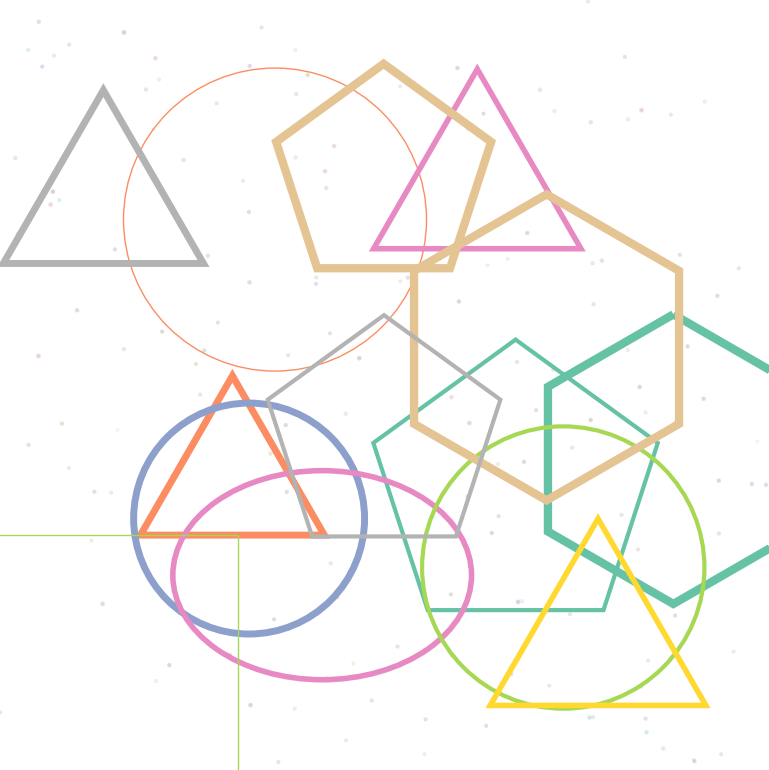[{"shape": "pentagon", "thickness": 1.5, "radius": 0.97, "center": [0.67, 0.365]}, {"shape": "hexagon", "thickness": 3, "radius": 0.94, "center": [0.874, 0.404]}, {"shape": "triangle", "thickness": 2.5, "radius": 0.69, "center": [0.302, 0.374]}, {"shape": "circle", "thickness": 0.5, "radius": 0.98, "center": [0.357, 0.715]}, {"shape": "circle", "thickness": 2.5, "radius": 0.75, "center": [0.324, 0.327]}, {"shape": "triangle", "thickness": 2, "radius": 0.78, "center": [0.62, 0.755]}, {"shape": "oval", "thickness": 2, "radius": 0.97, "center": [0.418, 0.253]}, {"shape": "square", "thickness": 0.5, "radius": 0.91, "center": [0.128, 0.125]}, {"shape": "circle", "thickness": 1.5, "radius": 0.92, "center": [0.732, 0.263]}, {"shape": "triangle", "thickness": 2, "radius": 0.81, "center": [0.777, 0.165]}, {"shape": "pentagon", "thickness": 3, "radius": 0.73, "center": [0.498, 0.77]}, {"shape": "hexagon", "thickness": 3, "radius": 0.99, "center": [0.71, 0.549]}, {"shape": "pentagon", "thickness": 1.5, "radius": 0.79, "center": [0.499, 0.432]}, {"shape": "triangle", "thickness": 2.5, "radius": 0.75, "center": [0.134, 0.733]}]